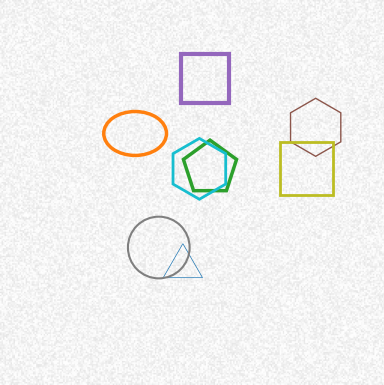[{"shape": "triangle", "thickness": 0.5, "radius": 0.29, "center": [0.475, 0.308]}, {"shape": "oval", "thickness": 2.5, "radius": 0.41, "center": [0.351, 0.653]}, {"shape": "pentagon", "thickness": 2.5, "radius": 0.36, "center": [0.545, 0.563]}, {"shape": "square", "thickness": 3, "radius": 0.31, "center": [0.532, 0.796]}, {"shape": "hexagon", "thickness": 1, "radius": 0.38, "center": [0.82, 0.669]}, {"shape": "circle", "thickness": 1.5, "radius": 0.4, "center": [0.412, 0.357]}, {"shape": "square", "thickness": 2, "radius": 0.34, "center": [0.796, 0.562]}, {"shape": "hexagon", "thickness": 2, "radius": 0.39, "center": [0.518, 0.561]}]